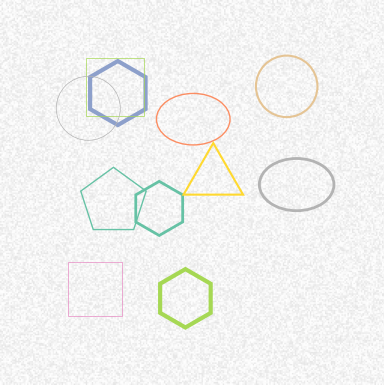[{"shape": "pentagon", "thickness": 1, "radius": 0.45, "center": [0.295, 0.476]}, {"shape": "hexagon", "thickness": 2, "radius": 0.35, "center": [0.414, 0.459]}, {"shape": "oval", "thickness": 1, "radius": 0.48, "center": [0.502, 0.69]}, {"shape": "hexagon", "thickness": 3, "radius": 0.42, "center": [0.306, 0.758]}, {"shape": "square", "thickness": 0.5, "radius": 0.35, "center": [0.247, 0.25]}, {"shape": "hexagon", "thickness": 3, "radius": 0.38, "center": [0.482, 0.225]}, {"shape": "square", "thickness": 0.5, "radius": 0.38, "center": [0.299, 0.775]}, {"shape": "triangle", "thickness": 1.5, "radius": 0.45, "center": [0.554, 0.539]}, {"shape": "circle", "thickness": 1.5, "radius": 0.4, "center": [0.745, 0.776]}, {"shape": "circle", "thickness": 0.5, "radius": 0.42, "center": [0.229, 0.719]}, {"shape": "oval", "thickness": 2, "radius": 0.48, "center": [0.771, 0.521]}]